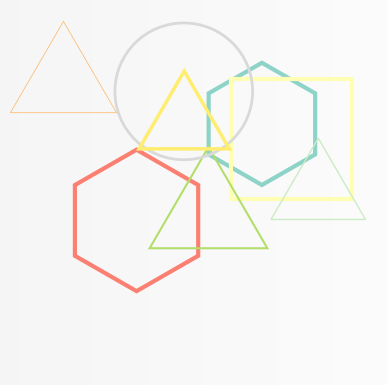[{"shape": "hexagon", "thickness": 3, "radius": 0.79, "center": [0.676, 0.678]}, {"shape": "square", "thickness": 3, "radius": 0.78, "center": [0.752, 0.638]}, {"shape": "hexagon", "thickness": 3, "radius": 0.92, "center": [0.352, 0.427]}, {"shape": "triangle", "thickness": 0.5, "radius": 0.79, "center": [0.164, 0.786]}, {"shape": "triangle", "thickness": 1.5, "radius": 0.88, "center": [0.538, 0.443]}, {"shape": "circle", "thickness": 2, "radius": 0.89, "center": [0.474, 0.763]}, {"shape": "triangle", "thickness": 1, "radius": 0.7, "center": [0.821, 0.5]}, {"shape": "triangle", "thickness": 2.5, "radius": 0.67, "center": [0.475, 0.681]}]